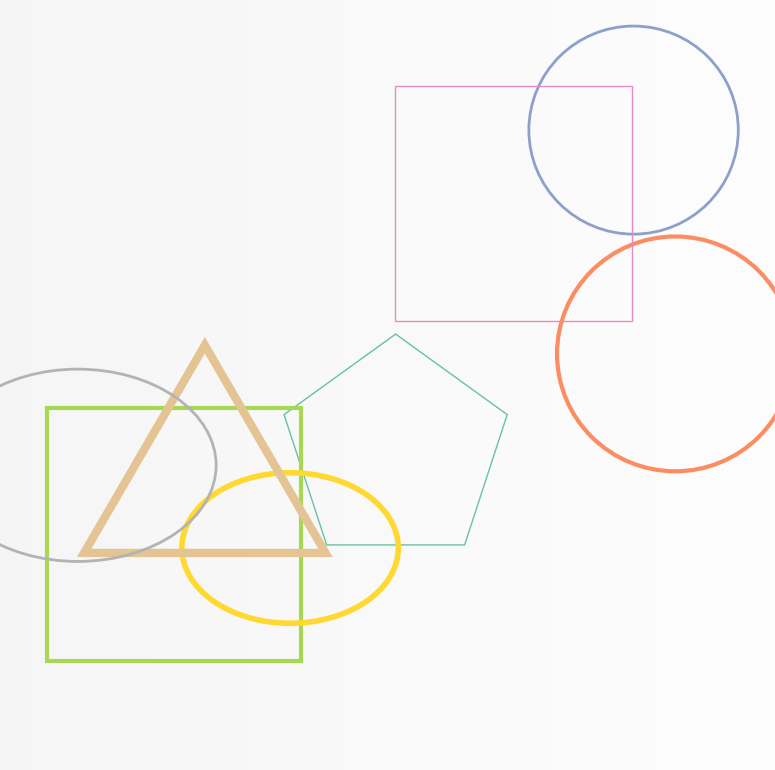[{"shape": "pentagon", "thickness": 0.5, "radius": 0.76, "center": [0.51, 0.415]}, {"shape": "circle", "thickness": 1.5, "radius": 0.76, "center": [0.871, 0.54]}, {"shape": "circle", "thickness": 1, "radius": 0.68, "center": [0.818, 0.831]}, {"shape": "square", "thickness": 0.5, "radius": 0.76, "center": [0.662, 0.736]}, {"shape": "square", "thickness": 1.5, "radius": 0.82, "center": [0.224, 0.306]}, {"shape": "oval", "thickness": 2, "radius": 0.7, "center": [0.374, 0.288]}, {"shape": "triangle", "thickness": 3, "radius": 0.9, "center": [0.264, 0.372]}, {"shape": "oval", "thickness": 1, "radius": 0.89, "center": [0.1, 0.396]}]